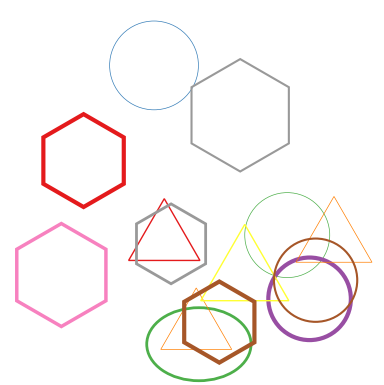[{"shape": "hexagon", "thickness": 3, "radius": 0.6, "center": [0.217, 0.583]}, {"shape": "triangle", "thickness": 1, "radius": 0.53, "center": [0.427, 0.377]}, {"shape": "circle", "thickness": 0.5, "radius": 0.58, "center": [0.4, 0.83]}, {"shape": "oval", "thickness": 2, "radius": 0.68, "center": [0.517, 0.106]}, {"shape": "circle", "thickness": 0.5, "radius": 0.55, "center": [0.746, 0.389]}, {"shape": "circle", "thickness": 3, "radius": 0.54, "center": [0.804, 0.224]}, {"shape": "triangle", "thickness": 0.5, "radius": 0.53, "center": [0.51, 0.146]}, {"shape": "triangle", "thickness": 0.5, "radius": 0.57, "center": [0.868, 0.376]}, {"shape": "triangle", "thickness": 1, "radius": 0.66, "center": [0.636, 0.285]}, {"shape": "circle", "thickness": 1.5, "radius": 0.54, "center": [0.82, 0.272]}, {"shape": "hexagon", "thickness": 3, "radius": 0.53, "center": [0.57, 0.163]}, {"shape": "hexagon", "thickness": 2.5, "radius": 0.67, "center": [0.159, 0.286]}, {"shape": "hexagon", "thickness": 2, "radius": 0.52, "center": [0.444, 0.367]}, {"shape": "hexagon", "thickness": 1.5, "radius": 0.73, "center": [0.624, 0.701]}]